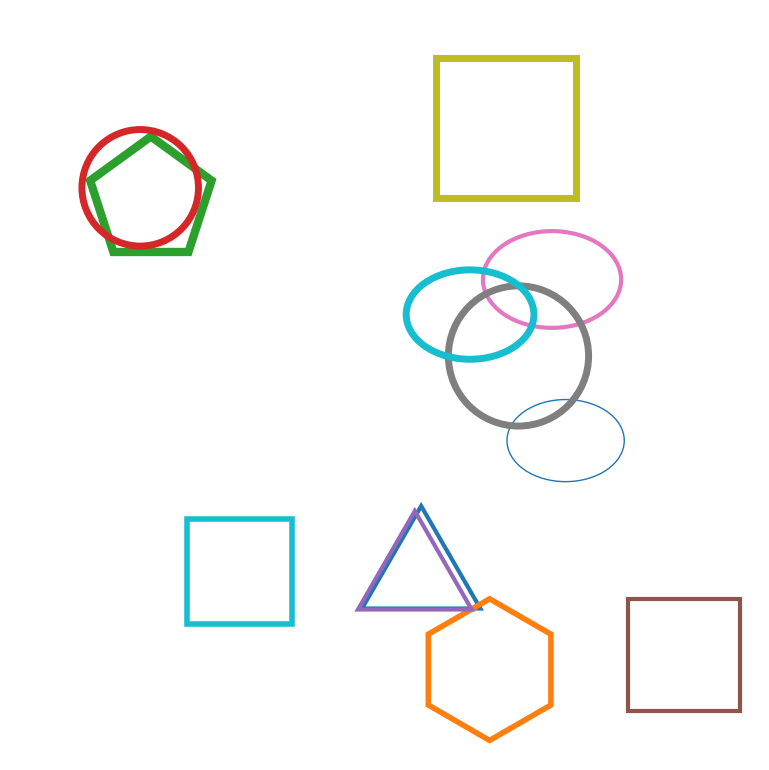[{"shape": "oval", "thickness": 0.5, "radius": 0.38, "center": [0.735, 0.428]}, {"shape": "triangle", "thickness": 1.5, "radius": 0.44, "center": [0.547, 0.254]}, {"shape": "hexagon", "thickness": 2, "radius": 0.46, "center": [0.636, 0.13]}, {"shape": "pentagon", "thickness": 3, "radius": 0.41, "center": [0.196, 0.74]}, {"shape": "circle", "thickness": 2.5, "radius": 0.38, "center": [0.182, 0.756]}, {"shape": "triangle", "thickness": 1.5, "radius": 0.43, "center": [0.539, 0.251]}, {"shape": "square", "thickness": 1.5, "radius": 0.36, "center": [0.888, 0.149]}, {"shape": "oval", "thickness": 1.5, "radius": 0.45, "center": [0.717, 0.637]}, {"shape": "circle", "thickness": 2.5, "radius": 0.46, "center": [0.673, 0.538]}, {"shape": "square", "thickness": 2.5, "radius": 0.46, "center": [0.657, 0.834]}, {"shape": "oval", "thickness": 2.5, "radius": 0.41, "center": [0.61, 0.591]}, {"shape": "square", "thickness": 2, "radius": 0.34, "center": [0.311, 0.258]}]